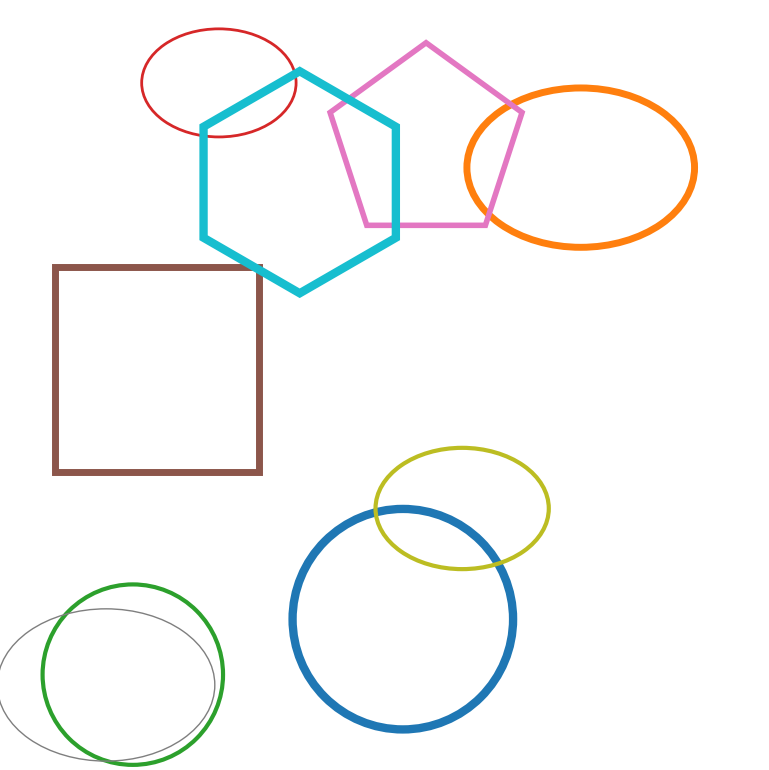[{"shape": "circle", "thickness": 3, "radius": 0.72, "center": [0.523, 0.196]}, {"shape": "oval", "thickness": 2.5, "radius": 0.74, "center": [0.754, 0.782]}, {"shape": "circle", "thickness": 1.5, "radius": 0.59, "center": [0.172, 0.124]}, {"shape": "oval", "thickness": 1, "radius": 0.5, "center": [0.284, 0.892]}, {"shape": "square", "thickness": 2.5, "radius": 0.66, "center": [0.204, 0.52]}, {"shape": "pentagon", "thickness": 2, "radius": 0.66, "center": [0.553, 0.813]}, {"shape": "oval", "thickness": 0.5, "radius": 0.71, "center": [0.138, 0.11]}, {"shape": "oval", "thickness": 1.5, "radius": 0.56, "center": [0.6, 0.34]}, {"shape": "hexagon", "thickness": 3, "radius": 0.72, "center": [0.389, 0.763]}]